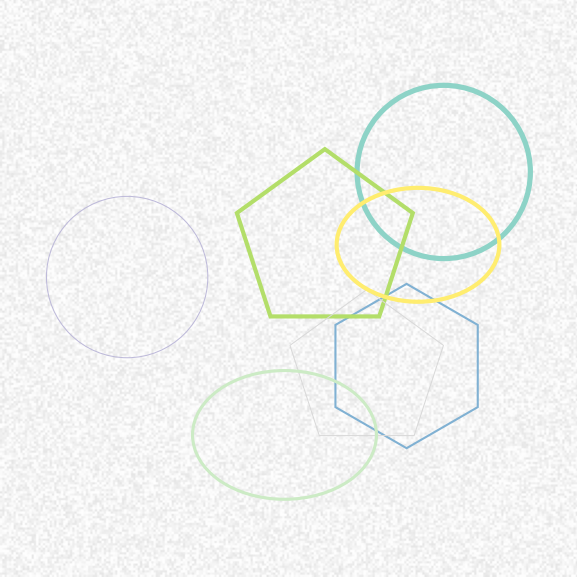[{"shape": "circle", "thickness": 2.5, "radius": 0.75, "center": [0.768, 0.701]}, {"shape": "circle", "thickness": 0.5, "radius": 0.7, "center": [0.22, 0.519]}, {"shape": "hexagon", "thickness": 1, "radius": 0.71, "center": [0.704, 0.365]}, {"shape": "pentagon", "thickness": 2, "radius": 0.8, "center": [0.563, 0.581]}, {"shape": "pentagon", "thickness": 0.5, "radius": 0.7, "center": [0.635, 0.358]}, {"shape": "oval", "thickness": 1.5, "radius": 0.8, "center": [0.493, 0.246]}, {"shape": "oval", "thickness": 2, "radius": 0.7, "center": [0.724, 0.575]}]